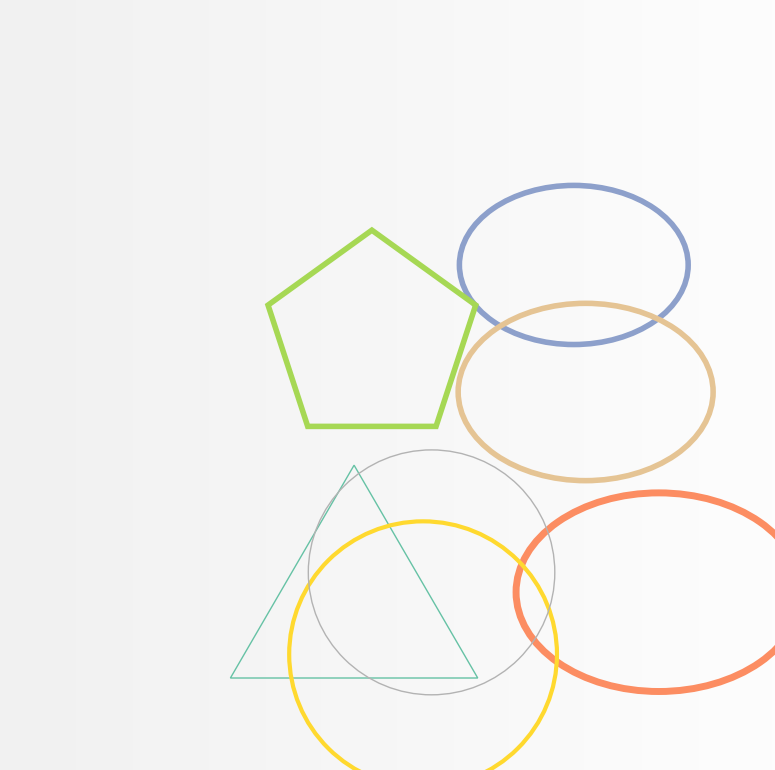[{"shape": "triangle", "thickness": 0.5, "radius": 0.92, "center": [0.457, 0.212]}, {"shape": "oval", "thickness": 2.5, "radius": 0.92, "center": [0.85, 0.231]}, {"shape": "oval", "thickness": 2, "radius": 0.74, "center": [0.74, 0.656]}, {"shape": "pentagon", "thickness": 2, "radius": 0.7, "center": [0.48, 0.56]}, {"shape": "circle", "thickness": 1.5, "radius": 0.86, "center": [0.546, 0.15]}, {"shape": "oval", "thickness": 2, "radius": 0.82, "center": [0.756, 0.491]}, {"shape": "circle", "thickness": 0.5, "radius": 0.8, "center": [0.557, 0.257]}]